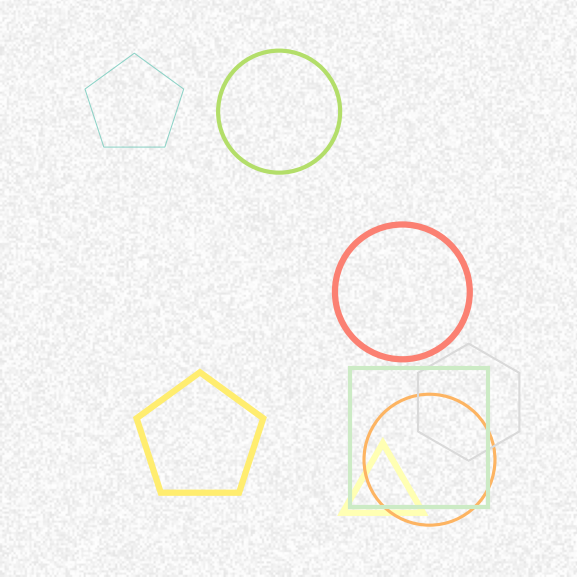[{"shape": "pentagon", "thickness": 0.5, "radius": 0.45, "center": [0.233, 0.817]}, {"shape": "triangle", "thickness": 3, "radius": 0.4, "center": [0.663, 0.151]}, {"shape": "circle", "thickness": 3, "radius": 0.58, "center": [0.697, 0.494]}, {"shape": "circle", "thickness": 1.5, "radius": 0.57, "center": [0.744, 0.203]}, {"shape": "circle", "thickness": 2, "radius": 0.53, "center": [0.483, 0.806]}, {"shape": "hexagon", "thickness": 1, "radius": 0.51, "center": [0.812, 0.303]}, {"shape": "square", "thickness": 2, "radius": 0.6, "center": [0.726, 0.242]}, {"shape": "pentagon", "thickness": 3, "radius": 0.58, "center": [0.346, 0.239]}]